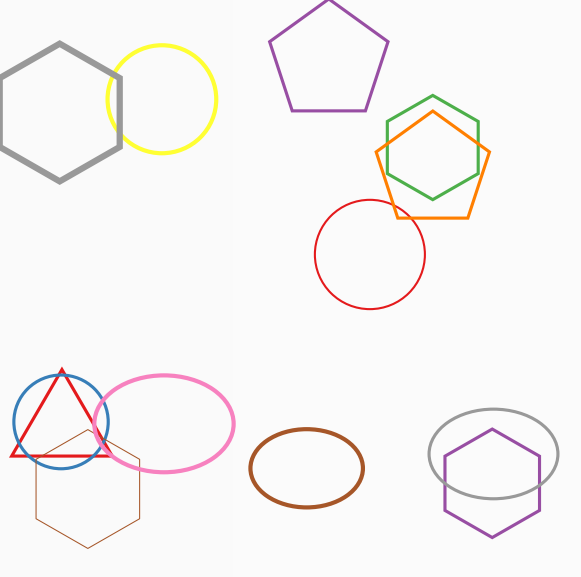[{"shape": "triangle", "thickness": 1.5, "radius": 0.5, "center": [0.107, 0.259]}, {"shape": "circle", "thickness": 1, "radius": 0.47, "center": [0.636, 0.558]}, {"shape": "circle", "thickness": 1.5, "radius": 0.41, "center": [0.105, 0.269]}, {"shape": "hexagon", "thickness": 1.5, "radius": 0.45, "center": [0.745, 0.744]}, {"shape": "pentagon", "thickness": 1.5, "radius": 0.54, "center": [0.566, 0.894]}, {"shape": "hexagon", "thickness": 1.5, "radius": 0.47, "center": [0.847, 0.162]}, {"shape": "pentagon", "thickness": 1.5, "radius": 0.51, "center": [0.745, 0.704]}, {"shape": "circle", "thickness": 2, "radius": 0.47, "center": [0.279, 0.827]}, {"shape": "hexagon", "thickness": 0.5, "radius": 0.51, "center": [0.151, 0.152]}, {"shape": "oval", "thickness": 2, "radius": 0.48, "center": [0.528, 0.188]}, {"shape": "oval", "thickness": 2, "radius": 0.6, "center": [0.282, 0.265]}, {"shape": "hexagon", "thickness": 3, "radius": 0.6, "center": [0.103, 0.804]}, {"shape": "oval", "thickness": 1.5, "radius": 0.55, "center": [0.849, 0.213]}]